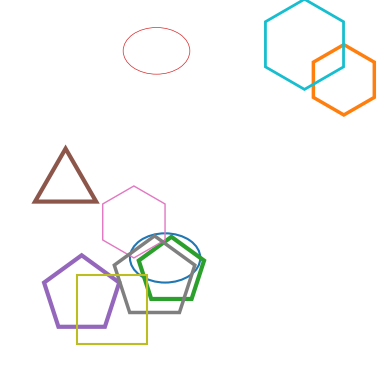[{"shape": "oval", "thickness": 1.5, "radius": 0.46, "center": [0.429, 0.33]}, {"shape": "hexagon", "thickness": 2.5, "radius": 0.46, "center": [0.893, 0.793]}, {"shape": "pentagon", "thickness": 3, "radius": 0.45, "center": [0.445, 0.296]}, {"shape": "oval", "thickness": 0.5, "radius": 0.43, "center": [0.407, 0.868]}, {"shape": "pentagon", "thickness": 3, "radius": 0.51, "center": [0.212, 0.234]}, {"shape": "triangle", "thickness": 3, "radius": 0.46, "center": [0.17, 0.522]}, {"shape": "hexagon", "thickness": 1, "radius": 0.47, "center": [0.348, 0.423]}, {"shape": "pentagon", "thickness": 2.5, "radius": 0.55, "center": [0.401, 0.277]}, {"shape": "square", "thickness": 1.5, "radius": 0.45, "center": [0.291, 0.196]}, {"shape": "hexagon", "thickness": 2, "radius": 0.59, "center": [0.791, 0.885]}]